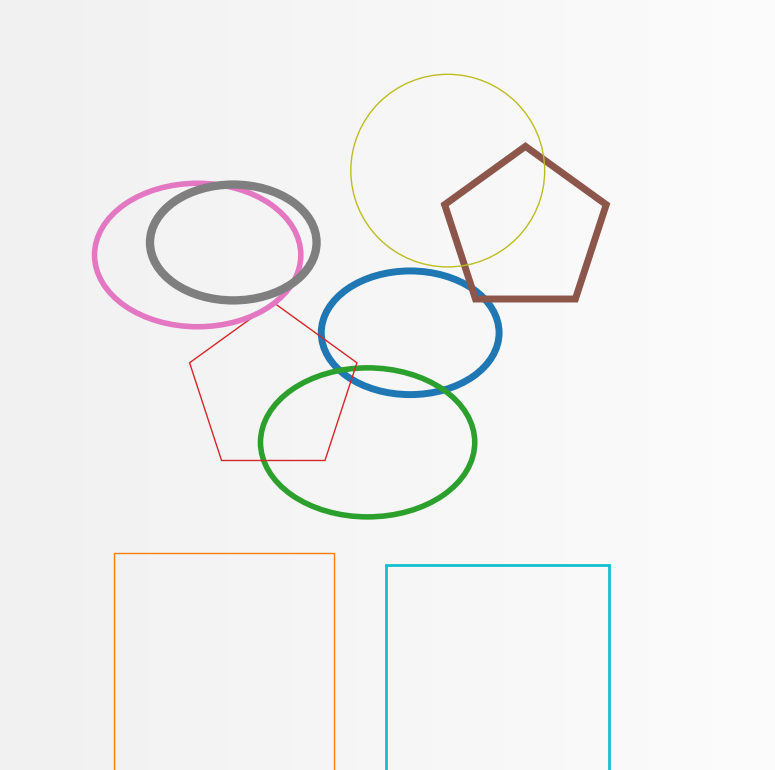[{"shape": "oval", "thickness": 2.5, "radius": 0.57, "center": [0.529, 0.568]}, {"shape": "square", "thickness": 0.5, "radius": 0.71, "center": [0.289, 0.139]}, {"shape": "oval", "thickness": 2, "radius": 0.69, "center": [0.474, 0.425]}, {"shape": "pentagon", "thickness": 0.5, "radius": 0.57, "center": [0.353, 0.494]}, {"shape": "pentagon", "thickness": 2.5, "radius": 0.55, "center": [0.678, 0.7]}, {"shape": "oval", "thickness": 2, "radius": 0.67, "center": [0.255, 0.669]}, {"shape": "oval", "thickness": 3, "radius": 0.54, "center": [0.301, 0.685]}, {"shape": "circle", "thickness": 0.5, "radius": 0.63, "center": [0.578, 0.778]}, {"shape": "square", "thickness": 1, "radius": 0.72, "center": [0.641, 0.123]}]